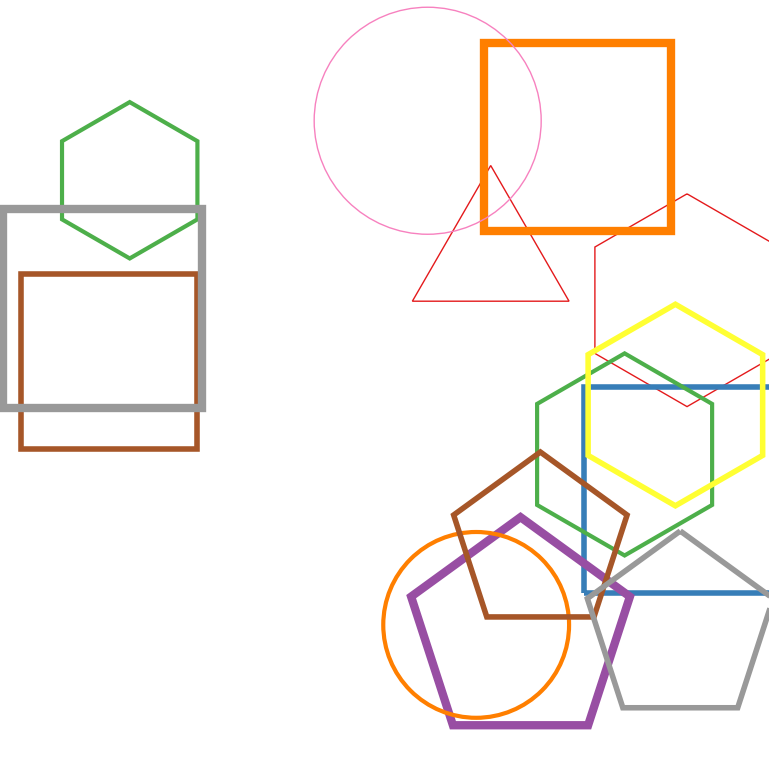[{"shape": "hexagon", "thickness": 0.5, "radius": 0.69, "center": [0.892, 0.61]}, {"shape": "triangle", "thickness": 0.5, "radius": 0.59, "center": [0.637, 0.668]}, {"shape": "square", "thickness": 2, "radius": 0.67, "center": [0.892, 0.364]}, {"shape": "hexagon", "thickness": 1.5, "radius": 0.51, "center": [0.168, 0.766]}, {"shape": "hexagon", "thickness": 1.5, "radius": 0.66, "center": [0.811, 0.41]}, {"shape": "pentagon", "thickness": 3, "radius": 0.75, "center": [0.676, 0.179]}, {"shape": "square", "thickness": 3, "radius": 0.61, "center": [0.75, 0.822]}, {"shape": "circle", "thickness": 1.5, "radius": 0.6, "center": [0.618, 0.188]}, {"shape": "hexagon", "thickness": 2, "radius": 0.65, "center": [0.877, 0.474]}, {"shape": "square", "thickness": 2, "radius": 0.57, "center": [0.141, 0.53]}, {"shape": "pentagon", "thickness": 2, "radius": 0.59, "center": [0.702, 0.295]}, {"shape": "circle", "thickness": 0.5, "radius": 0.74, "center": [0.555, 0.843]}, {"shape": "square", "thickness": 3, "radius": 0.64, "center": [0.133, 0.599]}, {"shape": "pentagon", "thickness": 2, "radius": 0.63, "center": [0.883, 0.184]}]